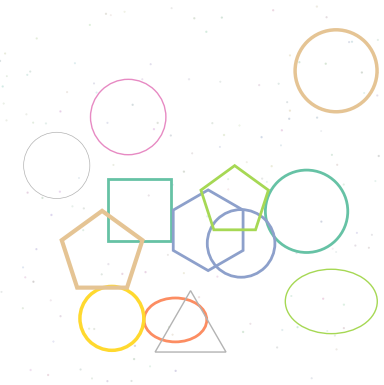[{"shape": "circle", "thickness": 2, "radius": 0.54, "center": [0.796, 0.451]}, {"shape": "square", "thickness": 2, "radius": 0.41, "center": [0.362, 0.455]}, {"shape": "oval", "thickness": 2, "radius": 0.41, "center": [0.456, 0.169]}, {"shape": "hexagon", "thickness": 2, "radius": 0.52, "center": [0.541, 0.402]}, {"shape": "circle", "thickness": 2, "radius": 0.44, "center": [0.626, 0.368]}, {"shape": "circle", "thickness": 1, "radius": 0.49, "center": [0.333, 0.696]}, {"shape": "pentagon", "thickness": 2, "radius": 0.46, "center": [0.61, 0.478]}, {"shape": "oval", "thickness": 1, "radius": 0.6, "center": [0.86, 0.217]}, {"shape": "circle", "thickness": 2.5, "radius": 0.41, "center": [0.291, 0.173]}, {"shape": "circle", "thickness": 2.5, "radius": 0.53, "center": [0.873, 0.816]}, {"shape": "pentagon", "thickness": 3, "radius": 0.55, "center": [0.265, 0.342]}, {"shape": "triangle", "thickness": 1, "radius": 0.53, "center": [0.495, 0.139]}, {"shape": "circle", "thickness": 0.5, "radius": 0.43, "center": [0.147, 0.57]}]